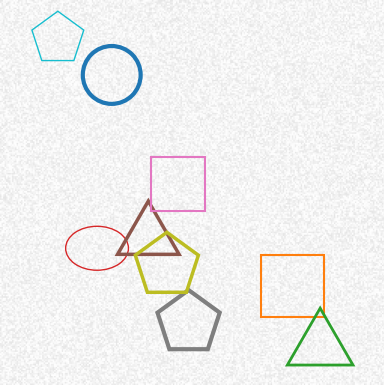[{"shape": "circle", "thickness": 3, "radius": 0.38, "center": [0.29, 0.805]}, {"shape": "square", "thickness": 1.5, "radius": 0.41, "center": [0.759, 0.257]}, {"shape": "triangle", "thickness": 2, "radius": 0.49, "center": [0.832, 0.101]}, {"shape": "oval", "thickness": 1, "radius": 0.41, "center": [0.252, 0.355]}, {"shape": "triangle", "thickness": 2.5, "radius": 0.46, "center": [0.385, 0.385]}, {"shape": "square", "thickness": 1.5, "radius": 0.35, "center": [0.463, 0.521]}, {"shape": "pentagon", "thickness": 3, "radius": 0.42, "center": [0.49, 0.162]}, {"shape": "pentagon", "thickness": 2.5, "radius": 0.43, "center": [0.433, 0.31]}, {"shape": "pentagon", "thickness": 1, "radius": 0.35, "center": [0.15, 0.9]}]